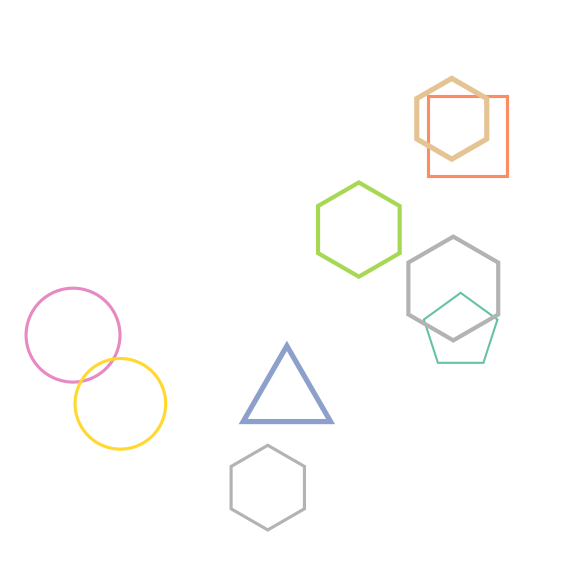[{"shape": "pentagon", "thickness": 1, "radius": 0.33, "center": [0.798, 0.425]}, {"shape": "square", "thickness": 1.5, "radius": 0.34, "center": [0.809, 0.764]}, {"shape": "triangle", "thickness": 2.5, "radius": 0.44, "center": [0.497, 0.313]}, {"shape": "circle", "thickness": 1.5, "radius": 0.41, "center": [0.126, 0.419]}, {"shape": "hexagon", "thickness": 2, "radius": 0.41, "center": [0.621, 0.602]}, {"shape": "circle", "thickness": 1.5, "radius": 0.39, "center": [0.208, 0.3]}, {"shape": "hexagon", "thickness": 2.5, "radius": 0.35, "center": [0.782, 0.793]}, {"shape": "hexagon", "thickness": 1.5, "radius": 0.37, "center": [0.464, 0.155]}, {"shape": "hexagon", "thickness": 2, "radius": 0.45, "center": [0.785, 0.5]}]